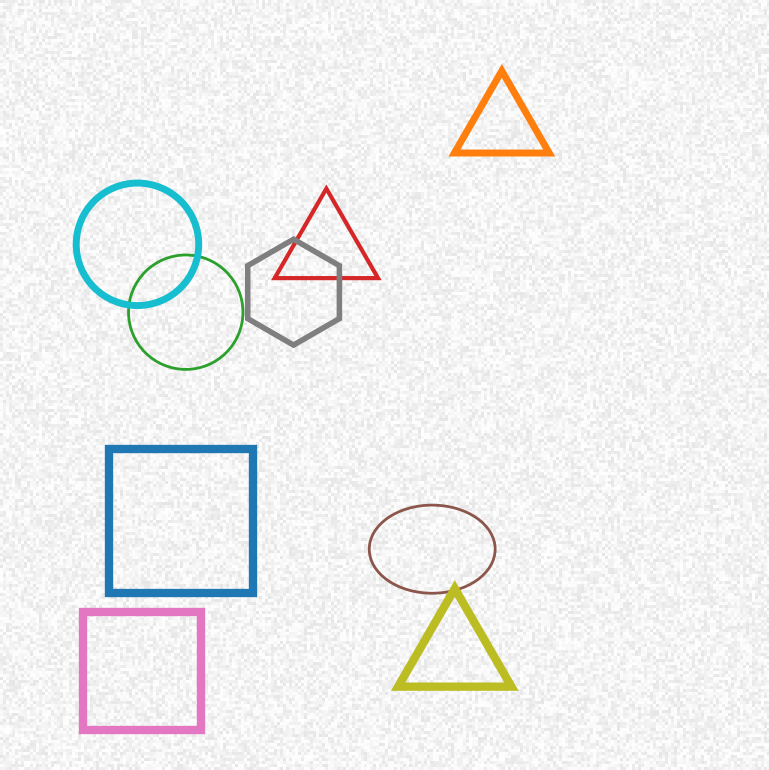[{"shape": "square", "thickness": 3, "radius": 0.47, "center": [0.235, 0.324]}, {"shape": "triangle", "thickness": 2.5, "radius": 0.36, "center": [0.652, 0.837]}, {"shape": "circle", "thickness": 1, "radius": 0.37, "center": [0.241, 0.595]}, {"shape": "triangle", "thickness": 1.5, "radius": 0.39, "center": [0.424, 0.678]}, {"shape": "oval", "thickness": 1, "radius": 0.41, "center": [0.561, 0.287]}, {"shape": "square", "thickness": 3, "radius": 0.38, "center": [0.185, 0.128]}, {"shape": "hexagon", "thickness": 2, "radius": 0.34, "center": [0.381, 0.621]}, {"shape": "triangle", "thickness": 3, "radius": 0.42, "center": [0.591, 0.151]}, {"shape": "circle", "thickness": 2.5, "radius": 0.4, "center": [0.179, 0.683]}]